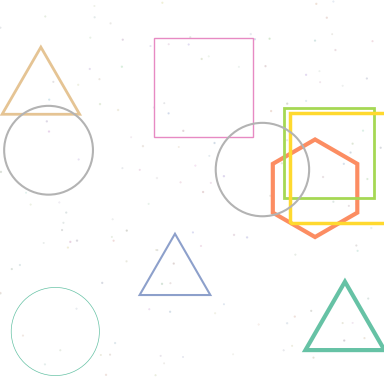[{"shape": "circle", "thickness": 0.5, "radius": 0.57, "center": [0.144, 0.139]}, {"shape": "triangle", "thickness": 3, "radius": 0.59, "center": [0.896, 0.15]}, {"shape": "hexagon", "thickness": 3, "radius": 0.63, "center": [0.818, 0.511]}, {"shape": "triangle", "thickness": 1.5, "radius": 0.53, "center": [0.454, 0.287]}, {"shape": "square", "thickness": 1, "radius": 0.64, "center": [0.529, 0.772]}, {"shape": "square", "thickness": 2, "radius": 0.59, "center": [0.854, 0.603]}, {"shape": "square", "thickness": 2.5, "radius": 0.71, "center": [0.895, 0.563]}, {"shape": "triangle", "thickness": 2, "radius": 0.58, "center": [0.106, 0.761]}, {"shape": "circle", "thickness": 1.5, "radius": 0.58, "center": [0.126, 0.61]}, {"shape": "circle", "thickness": 1.5, "radius": 0.61, "center": [0.682, 0.56]}]